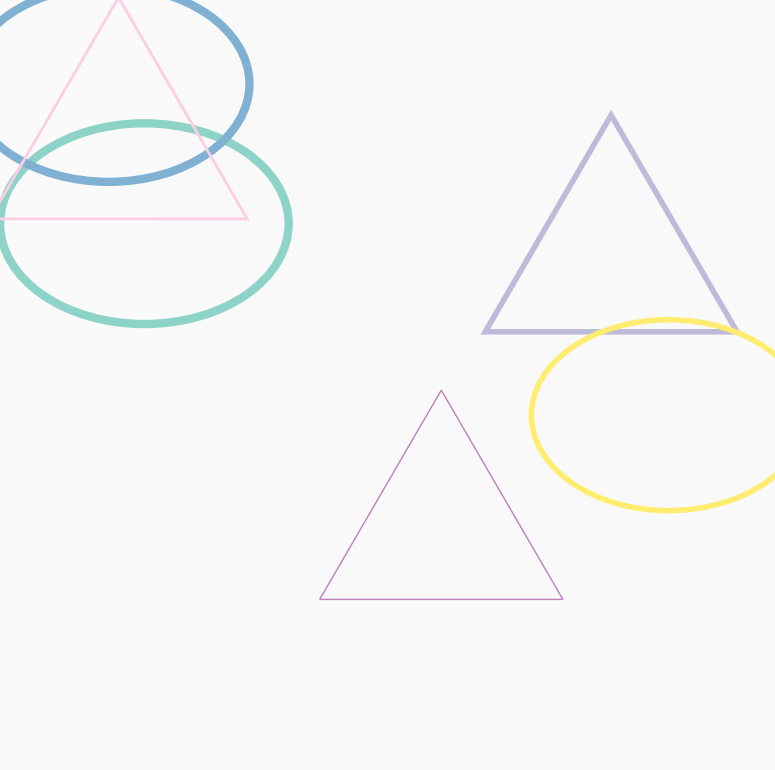[{"shape": "oval", "thickness": 3, "radius": 0.93, "center": [0.186, 0.71]}, {"shape": "triangle", "thickness": 2, "radius": 0.94, "center": [0.789, 0.663]}, {"shape": "oval", "thickness": 3, "radius": 0.91, "center": [0.14, 0.891]}, {"shape": "triangle", "thickness": 1, "radius": 0.96, "center": [0.153, 0.812]}, {"shape": "triangle", "thickness": 0.5, "radius": 0.91, "center": [0.569, 0.312]}, {"shape": "oval", "thickness": 2, "radius": 0.89, "center": [0.863, 0.461]}]